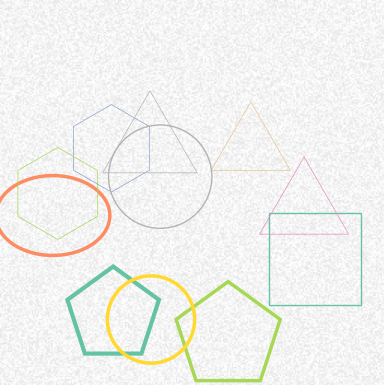[{"shape": "square", "thickness": 1, "radius": 0.6, "center": [0.819, 0.326]}, {"shape": "pentagon", "thickness": 3, "radius": 0.62, "center": [0.294, 0.183]}, {"shape": "oval", "thickness": 2.5, "radius": 0.74, "center": [0.137, 0.44]}, {"shape": "hexagon", "thickness": 0.5, "radius": 0.57, "center": [0.289, 0.615]}, {"shape": "triangle", "thickness": 0.5, "radius": 0.67, "center": [0.79, 0.459]}, {"shape": "pentagon", "thickness": 2.5, "radius": 0.71, "center": [0.593, 0.126]}, {"shape": "hexagon", "thickness": 0.5, "radius": 0.6, "center": [0.15, 0.497]}, {"shape": "circle", "thickness": 2.5, "radius": 0.57, "center": [0.392, 0.17]}, {"shape": "triangle", "thickness": 0.5, "radius": 0.59, "center": [0.651, 0.617]}, {"shape": "circle", "thickness": 1, "radius": 0.67, "center": [0.416, 0.541]}, {"shape": "triangle", "thickness": 0.5, "radius": 0.71, "center": [0.389, 0.622]}]